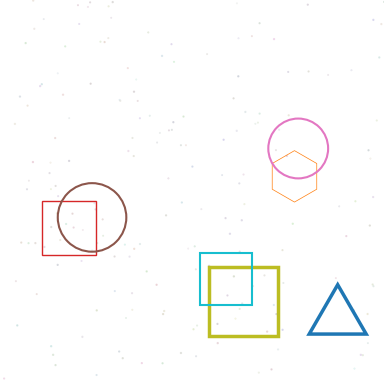[{"shape": "triangle", "thickness": 2.5, "radius": 0.43, "center": [0.877, 0.175]}, {"shape": "hexagon", "thickness": 0.5, "radius": 0.33, "center": [0.765, 0.542]}, {"shape": "square", "thickness": 1, "radius": 0.35, "center": [0.178, 0.408]}, {"shape": "circle", "thickness": 1.5, "radius": 0.45, "center": [0.239, 0.435]}, {"shape": "circle", "thickness": 1.5, "radius": 0.39, "center": [0.775, 0.614]}, {"shape": "square", "thickness": 2.5, "radius": 0.45, "center": [0.633, 0.216]}, {"shape": "square", "thickness": 1.5, "radius": 0.34, "center": [0.587, 0.275]}]